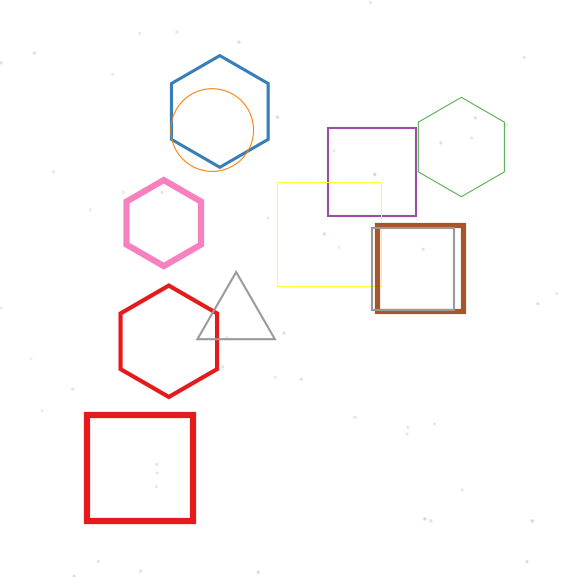[{"shape": "hexagon", "thickness": 2, "radius": 0.48, "center": [0.292, 0.408]}, {"shape": "square", "thickness": 3, "radius": 0.46, "center": [0.243, 0.189]}, {"shape": "hexagon", "thickness": 1.5, "radius": 0.48, "center": [0.381, 0.806]}, {"shape": "hexagon", "thickness": 0.5, "radius": 0.43, "center": [0.799, 0.745]}, {"shape": "square", "thickness": 1, "radius": 0.38, "center": [0.644, 0.701]}, {"shape": "circle", "thickness": 0.5, "radius": 0.36, "center": [0.367, 0.774]}, {"shape": "square", "thickness": 0.5, "radius": 0.45, "center": [0.57, 0.593]}, {"shape": "square", "thickness": 2.5, "radius": 0.37, "center": [0.727, 0.535]}, {"shape": "hexagon", "thickness": 3, "radius": 0.37, "center": [0.284, 0.613]}, {"shape": "square", "thickness": 1, "radius": 0.36, "center": [0.715, 0.534]}, {"shape": "triangle", "thickness": 1, "radius": 0.39, "center": [0.409, 0.451]}]